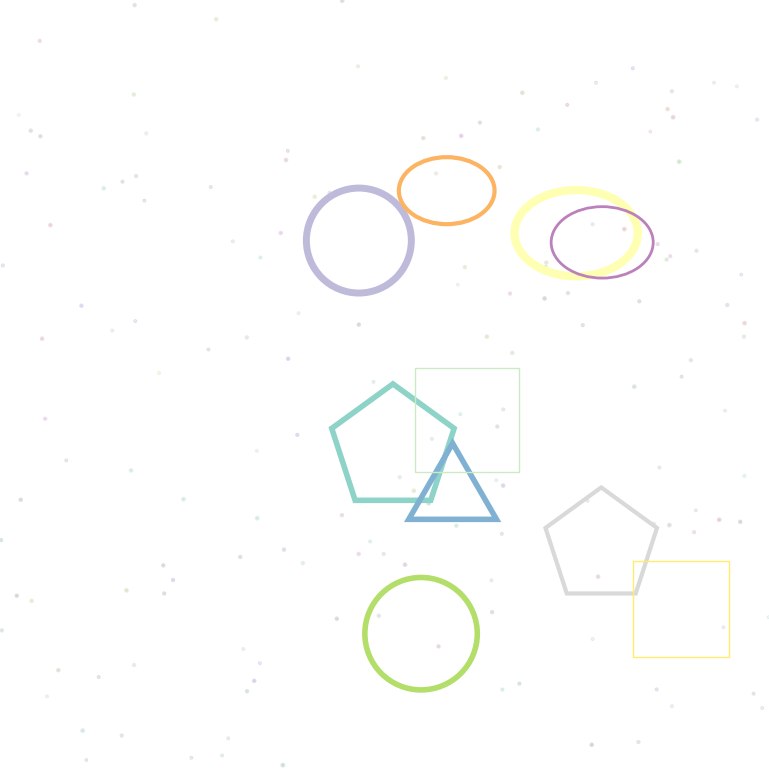[{"shape": "pentagon", "thickness": 2, "radius": 0.42, "center": [0.51, 0.418]}, {"shape": "oval", "thickness": 3, "radius": 0.4, "center": [0.748, 0.697]}, {"shape": "circle", "thickness": 2.5, "radius": 0.34, "center": [0.466, 0.688]}, {"shape": "triangle", "thickness": 2, "radius": 0.33, "center": [0.588, 0.358]}, {"shape": "oval", "thickness": 1.5, "radius": 0.31, "center": [0.58, 0.752]}, {"shape": "circle", "thickness": 2, "radius": 0.37, "center": [0.547, 0.177]}, {"shape": "pentagon", "thickness": 1.5, "radius": 0.38, "center": [0.781, 0.291]}, {"shape": "oval", "thickness": 1, "radius": 0.33, "center": [0.782, 0.685]}, {"shape": "square", "thickness": 0.5, "radius": 0.34, "center": [0.606, 0.455]}, {"shape": "square", "thickness": 0.5, "radius": 0.31, "center": [0.884, 0.209]}]